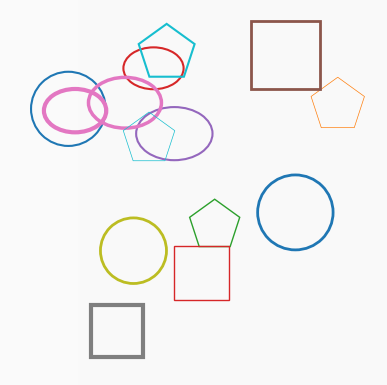[{"shape": "circle", "thickness": 2, "radius": 0.49, "center": [0.762, 0.448]}, {"shape": "circle", "thickness": 1.5, "radius": 0.48, "center": [0.176, 0.717]}, {"shape": "pentagon", "thickness": 0.5, "radius": 0.36, "center": [0.872, 0.727]}, {"shape": "pentagon", "thickness": 1, "radius": 0.34, "center": [0.554, 0.415]}, {"shape": "oval", "thickness": 1.5, "radius": 0.39, "center": [0.396, 0.823]}, {"shape": "square", "thickness": 1, "radius": 0.35, "center": [0.52, 0.29]}, {"shape": "oval", "thickness": 1.5, "radius": 0.49, "center": [0.45, 0.653]}, {"shape": "square", "thickness": 2, "radius": 0.44, "center": [0.737, 0.857]}, {"shape": "oval", "thickness": 2.5, "radius": 0.47, "center": [0.322, 0.733]}, {"shape": "oval", "thickness": 3, "radius": 0.4, "center": [0.194, 0.713]}, {"shape": "square", "thickness": 3, "radius": 0.34, "center": [0.301, 0.139]}, {"shape": "circle", "thickness": 2, "radius": 0.43, "center": [0.344, 0.349]}, {"shape": "pentagon", "thickness": 0.5, "radius": 0.35, "center": [0.385, 0.639]}, {"shape": "pentagon", "thickness": 1.5, "radius": 0.38, "center": [0.43, 0.862]}]